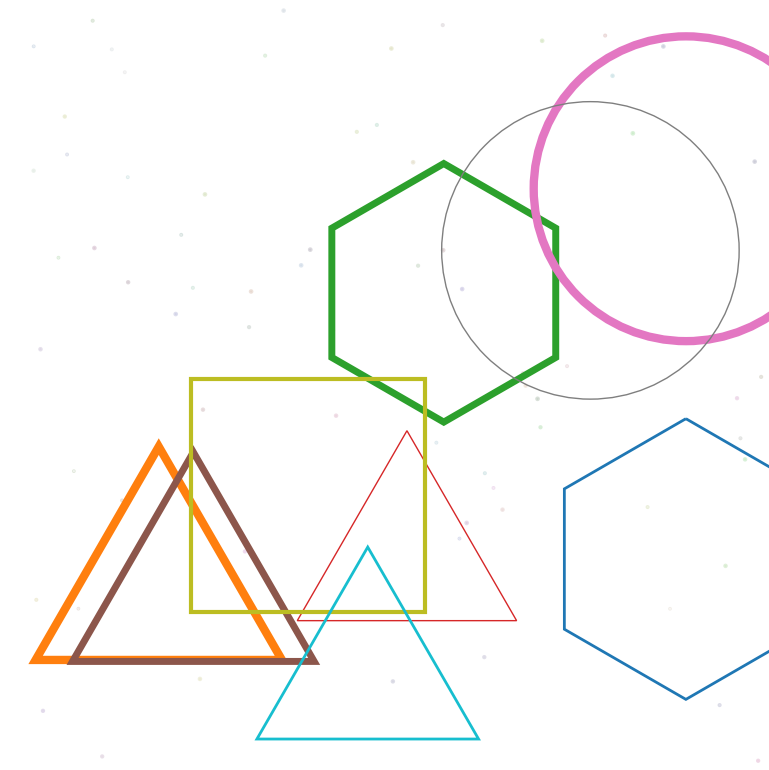[{"shape": "hexagon", "thickness": 1, "radius": 0.91, "center": [0.891, 0.274]}, {"shape": "triangle", "thickness": 3, "radius": 0.92, "center": [0.206, 0.235]}, {"shape": "hexagon", "thickness": 2.5, "radius": 0.84, "center": [0.576, 0.62]}, {"shape": "triangle", "thickness": 0.5, "radius": 0.82, "center": [0.529, 0.276]}, {"shape": "triangle", "thickness": 2.5, "radius": 0.91, "center": [0.251, 0.232]}, {"shape": "circle", "thickness": 3, "radius": 0.99, "center": [0.891, 0.755]}, {"shape": "circle", "thickness": 0.5, "radius": 0.97, "center": [0.767, 0.675]}, {"shape": "square", "thickness": 1.5, "radius": 0.76, "center": [0.4, 0.356]}, {"shape": "triangle", "thickness": 1, "radius": 0.83, "center": [0.478, 0.123]}]